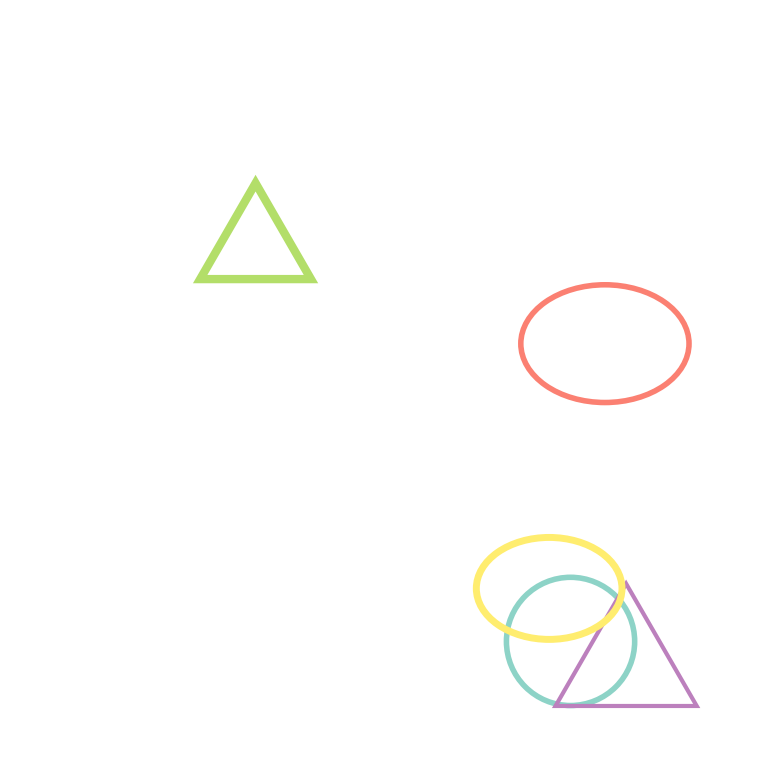[{"shape": "circle", "thickness": 2, "radius": 0.42, "center": [0.741, 0.167]}, {"shape": "oval", "thickness": 2, "radius": 0.55, "center": [0.786, 0.554]}, {"shape": "triangle", "thickness": 3, "radius": 0.42, "center": [0.332, 0.679]}, {"shape": "triangle", "thickness": 1.5, "radius": 0.53, "center": [0.813, 0.136]}, {"shape": "oval", "thickness": 2.5, "radius": 0.47, "center": [0.713, 0.236]}]